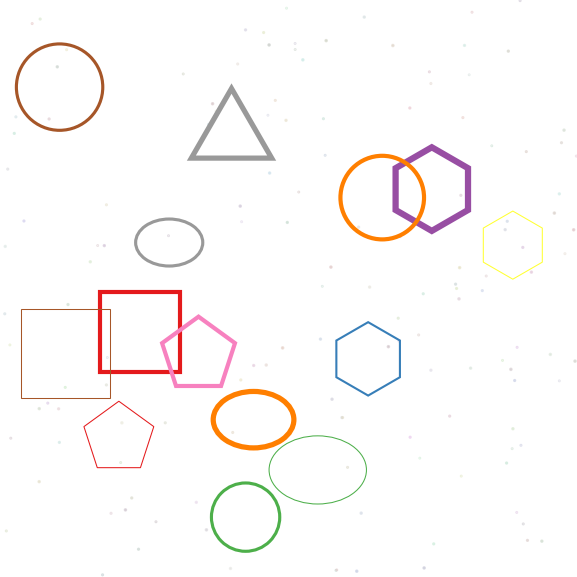[{"shape": "square", "thickness": 2, "radius": 0.35, "center": [0.243, 0.424]}, {"shape": "pentagon", "thickness": 0.5, "radius": 0.32, "center": [0.206, 0.241]}, {"shape": "hexagon", "thickness": 1, "radius": 0.32, "center": [0.637, 0.378]}, {"shape": "circle", "thickness": 1.5, "radius": 0.3, "center": [0.425, 0.104]}, {"shape": "oval", "thickness": 0.5, "radius": 0.42, "center": [0.55, 0.185]}, {"shape": "hexagon", "thickness": 3, "radius": 0.36, "center": [0.748, 0.672]}, {"shape": "oval", "thickness": 2.5, "radius": 0.35, "center": [0.439, 0.272]}, {"shape": "circle", "thickness": 2, "radius": 0.36, "center": [0.662, 0.657]}, {"shape": "hexagon", "thickness": 0.5, "radius": 0.29, "center": [0.888, 0.575]}, {"shape": "circle", "thickness": 1.5, "radius": 0.37, "center": [0.103, 0.848]}, {"shape": "square", "thickness": 0.5, "radius": 0.39, "center": [0.114, 0.387]}, {"shape": "pentagon", "thickness": 2, "radius": 0.33, "center": [0.344, 0.384]}, {"shape": "triangle", "thickness": 2.5, "radius": 0.4, "center": [0.401, 0.765]}, {"shape": "oval", "thickness": 1.5, "radius": 0.29, "center": [0.293, 0.579]}]